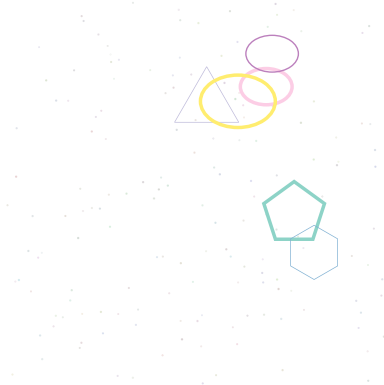[{"shape": "pentagon", "thickness": 2.5, "radius": 0.41, "center": [0.764, 0.446]}, {"shape": "triangle", "thickness": 0.5, "radius": 0.48, "center": [0.537, 0.731]}, {"shape": "hexagon", "thickness": 0.5, "radius": 0.35, "center": [0.816, 0.344]}, {"shape": "oval", "thickness": 2.5, "radius": 0.34, "center": [0.691, 0.775]}, {"shape": "oval", "thickness": 1, "radius": 0.34, "center": [0.707, 0.861]}, {"shape": "oval", "thickness": 2.5, "radius": 0.49, "center": [0.618, 0.737]}]